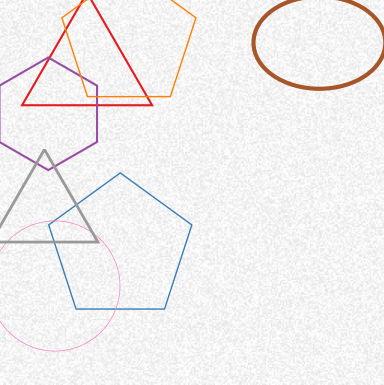[{"shape": "triangle", "thickness": 1.5, "radius": 0.97, "center": [0.226, 0.824]}, {"shape": "pentagon", "thickness": 1, "radius": 0.98, "center": [0.312, 0.355]}, {"shape": "hexagon", "thickness": 1.5, "radius": 0.73, "center": [0.125, 0.704]}, {"shape": "pentagon", "thickness": 1, "radius": 0.92, "center": [0.335, 0.897]}, {"shape": "oval", "thickness": 3, "radius": 0.86, "center": [0.83, 0.889]}, {"shape": "circle", "thickness": 0.5, "radius": 0.85, "center": [0.143, 0.257]}, {"shape": "triangle", "thickness": 2, "radius": 0.8, "center": [0.115, 0.451]}]